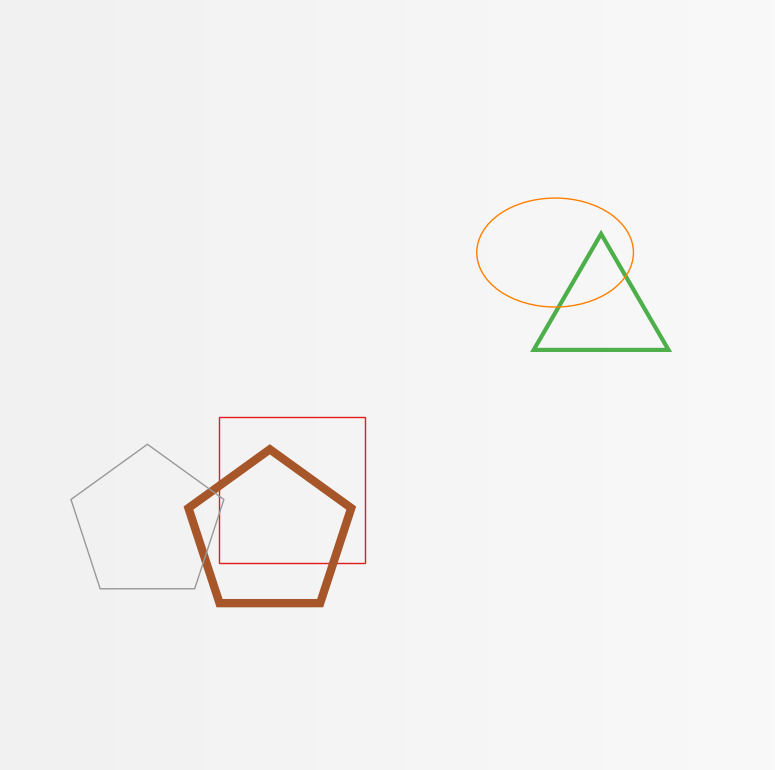[{"shape": "square", "thickness": 0.5, "radius": 0.47, "center": [0.377, 0.364]}, {"shape": "triangle", "thickness": 1.5, "radius": 0.5, "center": [0.776, 0.596]}, {"shape": "oval", "thickness": 0.5, "radius": 0.51, "center": [0.716, 0.672]}, {"shape": "pentagon", "thickness": 3, "radius": 0.55, "center": [0.348, 0.306]}, {"shape": "pentagon", "thickness": 0.5, "radius": 0.52, "center": [0.19, 0.319]}]